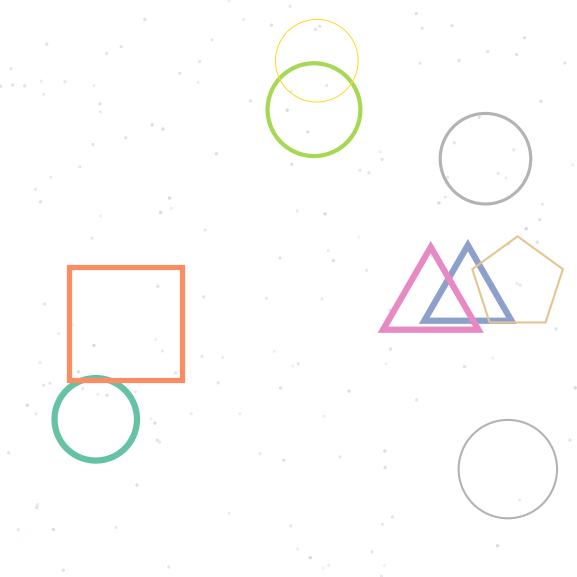[{"shape": "circle", "thickness": 3, "radius": 0.36, "center": [0.166, 0.273]}, {"shape": "square", "thickness": 2.5, "radius": 0.49, "center": [0.218, 0.439]}, {"shape": "triangle", "thickness": 3, "radius": 0.44, "center": [0.81, 0.487]}, {"shape": "triangle", "thickness": 3, "radius": 0.48, "center": [0.746, 0.476]}, {"shape": "circle", "thickness": 2, "radius": 0.4, "center": [0.544, 0.809]}, {"shape": "circle", "thickness": 0.5, "radius": 0.36, "center": [0.549, 0.894]}, {"shape": "pentagon", "thickness": 1, "radius": 0.41, "center": [0.896, 0.507]}, {"shape": "circle", "thickness": 1.5, "radius": 0.39, "center": [0.841, 0.724]}, {"shape": "circle", "thickness": 1, "radius": 0.43, "center": [0.879, 0.187]}]